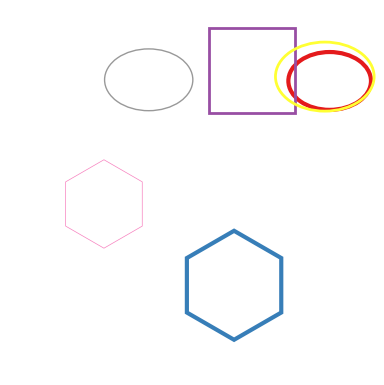[{"shape": "oval", "thickness": 3, "radius": 0.54, "center": [0.856, 0.79]}, {"shape": "hexagon", "thickness": 3, "radius": 0.71, "center": [0.608, 0.259]}, {"shape": "square", "thickness": 2, "radius": 0.55, "center": [0.654, 0.816]}, {"shape": "oval", "thickness": 2, "radius": 0.64, "center": [0.844, 0.801]}, {"shape": "hexagon", "thickness": 0.5, "radius": 0.57, "center": [0.27, 0.47]}, {"shape": "oval", "thickness": 1, "radius": 0.57, "center": [0.386, 0.793]}]